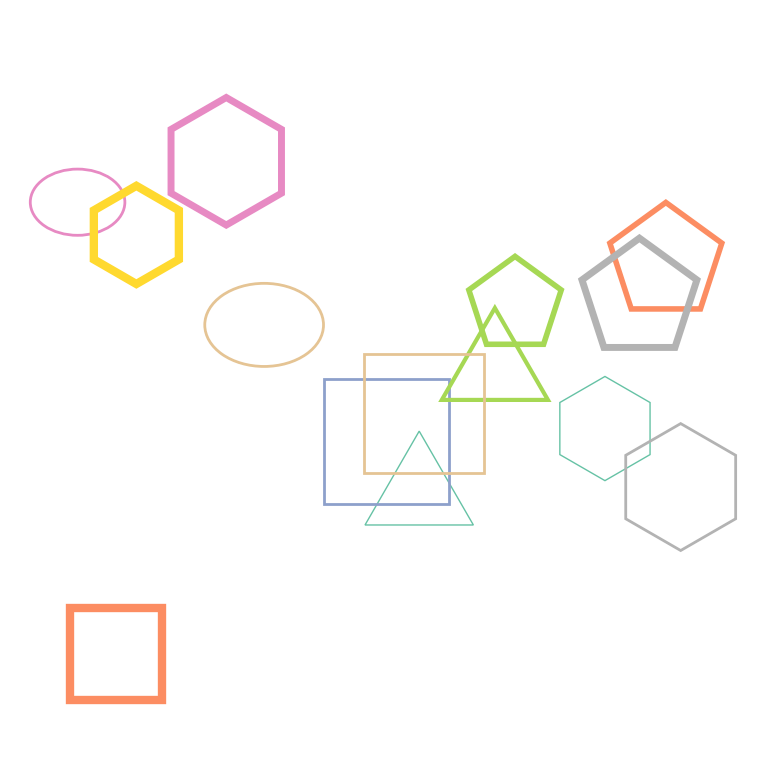[{"shape": "triangle", "thickness": 0.5, "radius": 0.41, "center": [0.544, 0.359]}, {"shape": "hexagon", "thickness": 0.5, "radius": 0.34, "center": [0.786, 0.443]}, {"shape": "square", "thickness": 3, "radius": 0.3, "center": [0.151, 0.15]}, {"shape": "pentagon", "thickness": 2, "radius": 0.38, "center": [0.865, 0.661]}, {"shape": "square", "thickness": 1, "radius": 0.4, "center": [0.502, 0.427]}, {"shape": "oval", "thickness": 1, "radius": 0.31, "center": [0.101, 0.737]}, {"shape": "hexagon", "thickness": 2.5, "radius": 0.41, "center": [0.294, 0.791]}, {"shape": "triangle", "thickness": 1.5, "radius": 0.4, "center": [0.643, 0.52]}, {"shape": "pentagon", "thickness": 2, "radius": 0.32, "center": [0.669, 0.604]}, {"shape": "hexagon", "thickness": 3, "radius": 0.32, "center": [0.177, 0.695]}, {"shape": "oval", "thickness": 1, "radius": 0.39, "center": [0.343, 0.578]}, {"shape": "square", "thickness": 1, "radius": 0.39, "center": [0.551, 0.463]}, {"shape": "pentagon", "thickness": 2.5, "radius": 0.39, "center": [0.83, 0.612]}, {"shape": "hexagon", "thickness": 1, "radius": 0.41, "center": [0.884, 0.367]}]